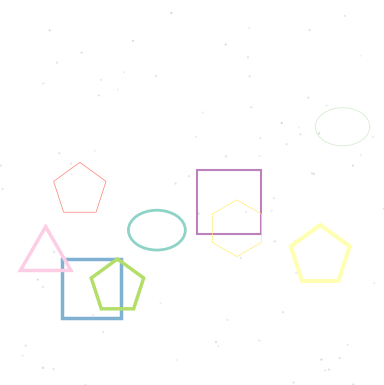[{"shape": "oval", "thickness": 2, "radius": 0.37, "center": [0.407, 0.402]}, {"shape": "pentagon", "thickness": 3, "radius": 0.4, "center": [0.832, 0.335]}, {"shape": "pentagon", "thickness": 0.5, "radius": 0.36, "center": [0.207, 0.507]}, {"shape": "square", "thickness": 2.5, "radius": 0.39, "center": [0.238, 0.251]}, {"shape": "pentagon", "thickness": 2.5, "radius": 0.36, "center": [0.305, 0.256]}, {"shape": "triangle", "thickness": 2.5, "radius": 0.38, "center": [0.119, 0.335]}, {"shape": "square", "thickness": 1.5, "radius": 0.41, "center": [0.594, 0.476]}, {"shape": "oval", "thickness": 0.5, "radius": 0.35, "center": [0.89, 0.671]}, {"shape": "hexagon", "thickness": 0.5, "radius": 0.37, "center": [0.615, 0.407]}]